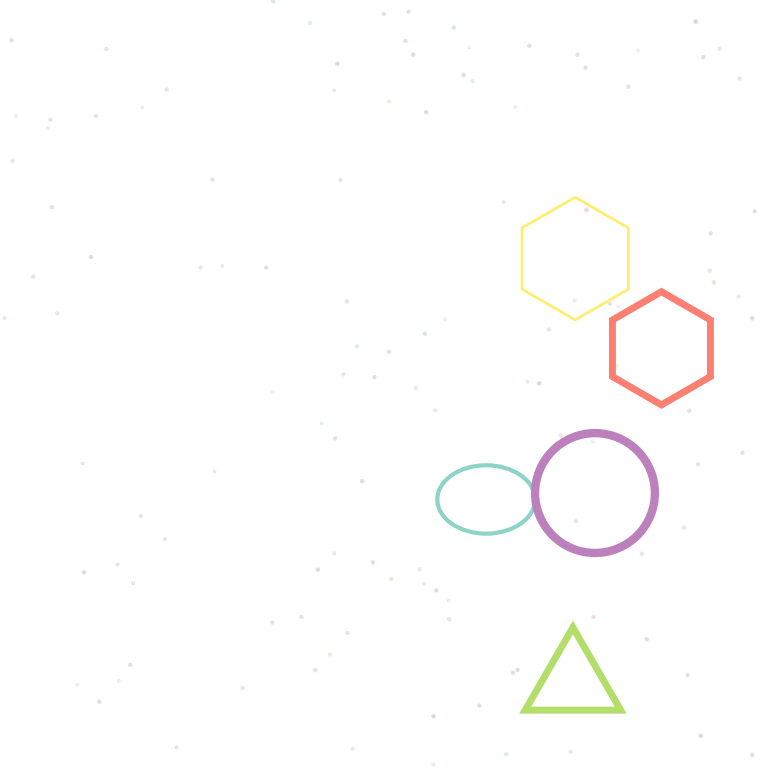[{"shape": "oval", "thickness": 1.5, "radius": 0.32, "center": [0.631, 0.351]}, {"shape": "hexagon", "thickness": 2.5, "radius": 0.37, "center": [0.859, 0.548]}, {"shape": "triangle", "thickness": 2.5, "radius": 0.36, "center": [0.744, 0.114]}, {"shape": "circle", "thickness": 3, "radius": 0.39, "center": [0.773, 0.36]}, {"shape": "hexagon", "thickness": 1, "radius": 0.4, "center": [0.747, 0.664]}]